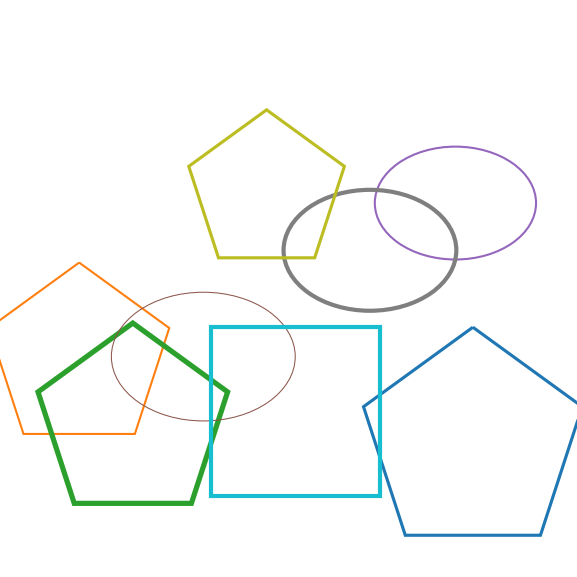[{"shape": "pentagon", "thickness": 1.5, "radius": 1.0, "center": [0.819, 0.233]}, {"shape": "pentagon", "thickness": 1, "radius": 0.82, "center": [0.137, 0.38]}, {"shape": "pentagon", "thickness": 2.5, "radius": 0.86, "center": [0.23, 0.267]}, {"shape": "oval", "thickness": 1, "radius": 0.7, "center": [0.789, 0.648]}, {"shape": "oval", "thickness": 0.5, "radius": 0.8, "center": [0.352, 0.382]}, {"shape": "oval", "thickness": 2, "radius": 0.75, "center": [0.641, 0.566]}, {"shape": "pentagon", "thickness": 1.5, "radius": 0.71, "center": [0.462, 0.667]}, {"shape": "square", "thickness": 2, "radius": 0.73, "center": [0.512, 0.286]}]